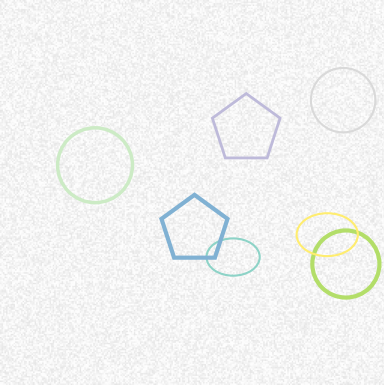[{"shape": "oval", "thickness": 1.5, "radius": 0.35, "center": [0.605, 0.332]}, {"shape": "pentagon", "thickness": 2, "radius": 0.46, "center": [0.64, 0.665]}, {"shape": "pentagon", "thickness": 3, "radius": 0.45, "center": [0.505, 0.404]}, {"shape": "circle", "thickness": 3, "radius": 0.44, "center": [0.898, 0.314]}, {"shape": "circle", "thickness": 1.5, "radius": 0.42, "center": [0.891, 0.74]}, {"shape": "circle", "thickness": 2.5, "radius": 0.49, "center": [0.247, 0.571]}, {"shape": "oval", "thickness": 1.5, "radius": 0.4, "center": [0.85, 0.39]}]